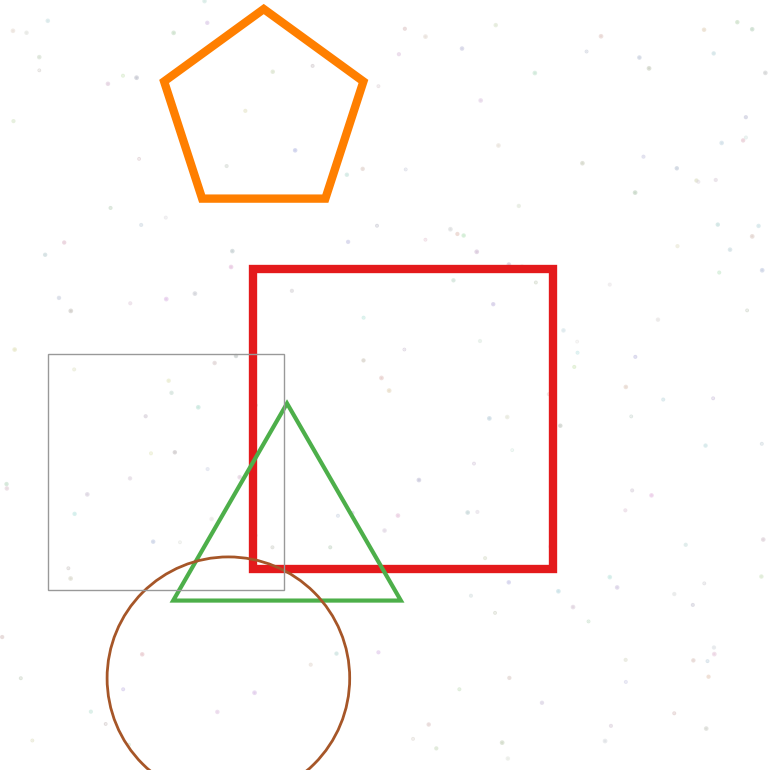[{"shape": "square", "thickness": 3, "radius": 0.97, "center": [0.523, 0.456]}, {"shape": "triangle", "thickness": 1.5, "radius": 0.85, "center": [0.373, 0.305]}, {"shape": "pentagon", "thickness": 3, "radius": 0.68, "center": [0.343, 0.852]}, {"shape": "circle", "thickness": 1, "radius": 0.79, "center": [0.297, 0.119]}, {"shape": "square", "thickness": 0.5, "radius": 0.77, "center": [0.216, 0.387]}]